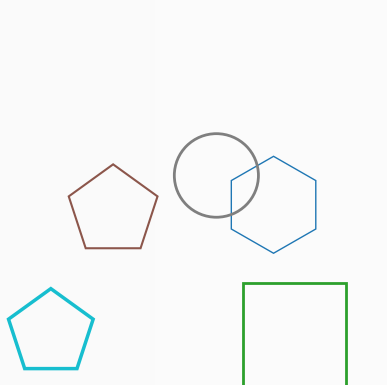[{"shape": "hexagon", "thickness": 1, "radius": 0.63, "center": [0.706, 0.468]}, {"shape": "square", "thickness": 2, "radius": 0.66, "center": [0.761, 0.131]}, {"shape": "pentagon", "thickness": 1.5, "radius": 0.6, "center": [0.292, 0.453]}, {"shape": "circle", "thickness": 2, "radius": 0.54, "center": [0.558, 0.544]}, {"shape": "pentagon", "thickness": 2.5, "radius": 0.57, "center": [0.131, 0.135]}]